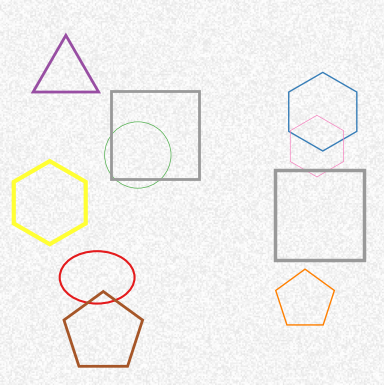[{"shape": "oval", "thickness": 1.5, "radius": 0.49, "center": [0.252, 0.28]}, {"shape": "hexagon", "thickness": 1, "radius": 0.51, "center": [0.838, 0.71]}, {"shape": "circle", "thickness": 0.5, "radius": 0.43, "center": [0.358, 0.597]}, {"shape": "triangle", "thickness": 2, "radius": 0.49, "center": [0.171, 0.81]}, {"shape": "pentagon", "thickness": 1, "radius": 0.4, "center": [0.792, 0.221]}, {"shape": "hexagon", "thickness": 3, "radius": 0.54, "center": [0.129, 0.474]}, {"shape": "pentagon", "thickness": 2, "radius": 0.54, "center": [0.268, 0.135]}, {"shape": "hexagon", "thickness": 0.5, "radius": 0.4, "center": [0.823, 0.621]}, {"shape": "square", "thickness": 2, "radius": 0.57, "center": [0.403, 0.649]}, {"shape": "square", "thickness": 2.5, "radius": 0.58, "center": [0.829, 0.442]}]